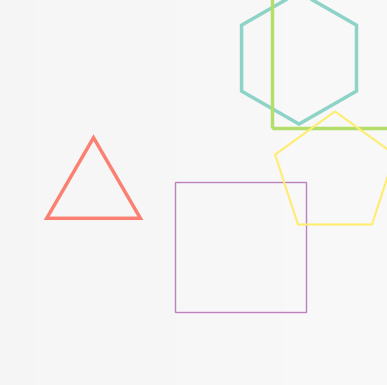[{"shape": "hexagon", "thickness": 2.5, "radius": 0.86, "center": [0.772, 0.849]}, {"shape": "triangle", "thickness": 2.5, "radius": 0.7, "center": [0.241, 0.503]}, {"shape": "square", "thickness": 2.5, "radius": 0.9, "center": [0.883, 0.846]}, {"shape": "square", "thickness": 1, "radius": 0.85, "center": [0.622, 0.358]}, {"shape": "pentagon", "thickness": 1.5, "radius": 0.81, "center": [0.864, 0.548]}]